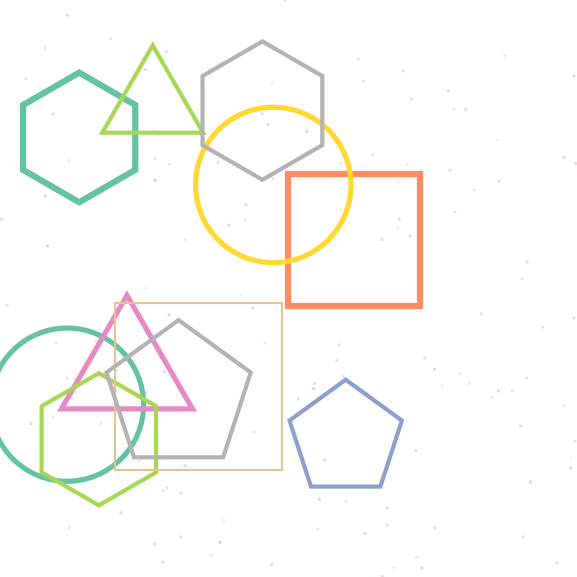[{"shape": "hexagon", "thickness": 3, "radius": 0.56, "center": [0.137, 0.761]}, {"shape": "circle", "thickness": 2.5, "radius": 0.66, "center": [0.116, 0.298]}, {"shape": "square", "thickness": 3, "radius": 0.57, "center": [0.614, 0.583]}, {"shape": "pentagon", "thickness": 2, "radius": 0.51, "center": [0.599, 0.239]}, {"shape": "triangle", "thickness": 2.5, "radius": 0.66, "center": [0.22, 0.357]}, {"shape": "hexagon", "thickness": 2, "radius": 0.57, "center": [0.171, 0.239]}, {"shape": "triangle", "thickness": 2, "radius": 0.5, "center": [0.264, 0.82]}, {"shape": "circle", "thickness": 2.5, "radius": 0.67, "center": [0.473, 0.679]}, {"shape": "square", "thickness": 1, "radius": 0.72, "center": [0.344, 0.33]}, {"shape": "hexagon", "thickness": 2, "radius": 0.6, "center": [0.454, 0.808]}, {"shape": "pentagon", "thickness": 2, "radius": 0.66, "center": [0.309, 0.313]}]